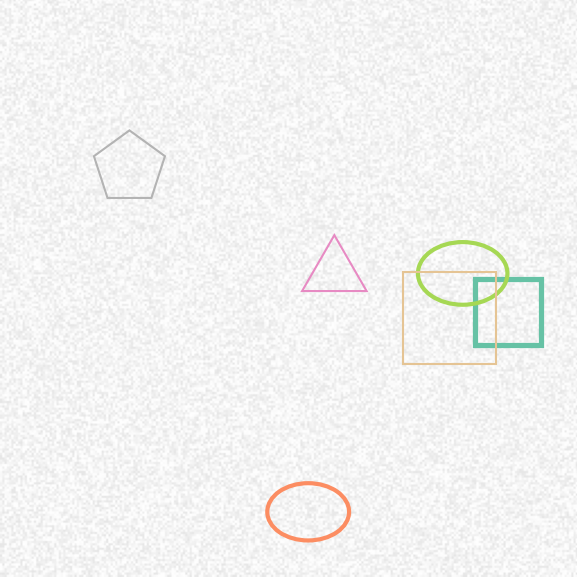[{"shape": "square", "thickness": 2.5, "radius": 0.29, "center": [0.88, 0.459]}, {"shape": "oval", "thickness": 2, "radius": 0.35, "center": [0.534, 0.113]}, {"shape": "triangle", "thickness": 1, "radius": 0.32, "center": [0.579, 0.527]}, {"shape": "oval", "thickness": 2, "radius": 0.39, "center": [0.801, 0.526]}, {"shape": "square", "thickness": 1, "radius": 0.4, "center": [0.778, 0.449]}, {"shape": "pentagon", "thickness": 1, "radius": 0.32, "center": [0.224, 0.709]}]